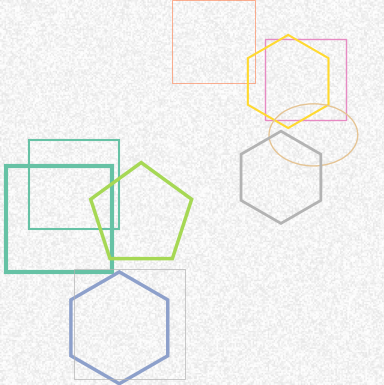[{"shape": "square", "thickness": 1.5, "radius": 0.58, "center": [0.192, 0.521]}, {"shape": "square", "thickness": 3, "radius": 0.69, "center": [0.153, 0.431]}, {"shape": "square", "thickness": 0.5, "radius": 0.54, "center": [0.555, 0.892]}, {"shape": "hexagon", "thickness": 2.5, "radius": 0.73, "center": [0.31, 0.149]}, {"shape": "square", "thickness": 1, "radius": 0.52, "center": [0.794, 0.793]}, {"shape": "pentagon", "thickness": 2.5, "radius": 0.69, "center": [0.367, 0.44]}, {"shape": "hexagon", "thickness": 1.5, "radius": 0.6, "center": [0.748, 0.788]}, {"shape": "oval", "thickness": 1, "radius": 0.58, "center": [0.814, 0.65]}, {"shape": "square", "thickness": 0.5, "radius": 0.72, "center": [0.336, 0.159]}, {"shape": "hexagon", "thickness": 2, "radius": 0.6, "center": [0.73, 0.539]}]